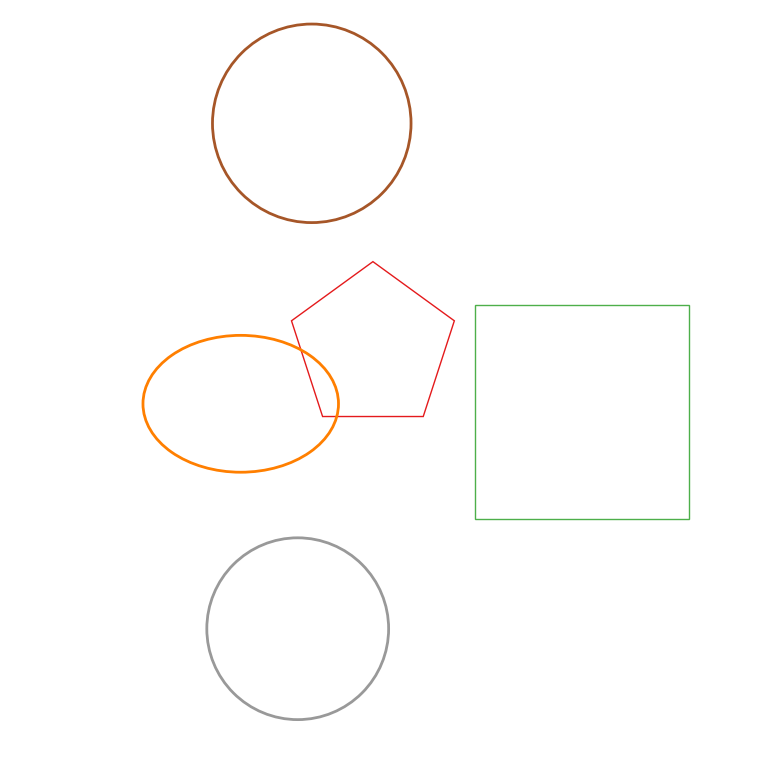[{"shape": "pentagon", "thickness": 0.5, "radius": 0.56, "center": [0.484, 0.549]}, {"shape": "square", "thickness": 0.5, "radius": 0.7, "center": [0.756, 0.465]}, {"shape": "oval", "thickness": 1, "radius": 0.63, "center": [0.313, 0.476]}, {"shape": "circle", "thickness": 1, "radius": 0.64, "center": [0.405, 0.84]}, {"shape": "circle", "thickness": 1, "radius": 0.59, "center": [0.387, 0.183]}]